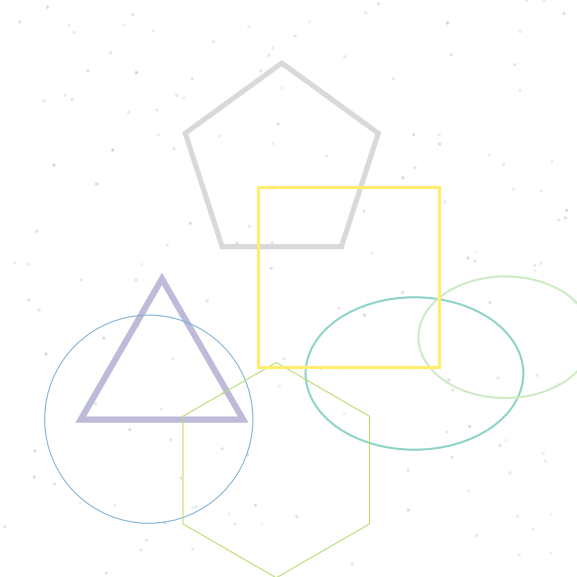[{"shape": "oval", "thickness": 1, "radius": 0.94, "center": [0.718, 0.352]}, {"shape": "triangle", "thickness": 3, "radius": 0.81, "center": [0.28, 0.354]}, {"shape": "circle", "thickness": 0.5, "radius": 0.9, "center": [0.258, 0.273]}, {"shape": "hexagon", "thickness": 0.5, "radius": 0.93, "center": [0.478, 0.185]}, {"shape": "pentagon", "thickness": 2.5, "radius": 0.88, "center": [0.488, 0.714]}, {"shape": "oval", "thickness": 1, "radius": 0.75, "center": [0.875, 0.415]}, {"shape": "square", "thickness": 1.5, "radius": 0.78, "center": [0.603, 0.519]}]